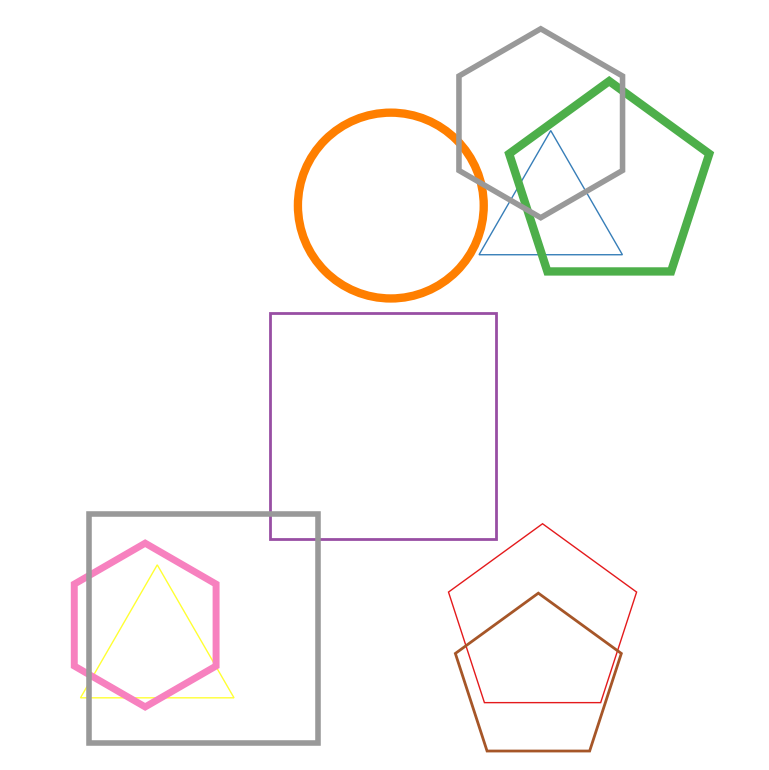[{"shape": "pentagon", "thickness": 0.5, "radius": 0.64, "center": [0.705, 0.191]}, {"shape": "triangle", "thickness": 0.5, "radius": 0.54, "center": [0.715, 0.723]}, {"shape": "pentagon", "thickness": 3, "radius": 0.68, "center": [0.791, 0.758]}, {"shape": "square", "thickness": 1, "radius": 0.74, "center": [0.498, 0.447]}, {"shape": "circle", "thickness": 3, "radius": 0.6, "center": [0.508, 0.733]}, {"shape": "triangle", "thickness": 0.5, "radius": 0.58, "center": [0.204, 0.151]}, {"shape": "pentagon", "thickness": 1, "radius": 0.57, "center": [0.699, 0.116]}, {"shape": "hexagon", "thickness": 2.5, "radius": 0.53, "center": [0.189, 0.188]}, {"shape": "hexagon", "thickness": 2, "radius": 0.61, "center": [0.702, 0.84]}, {"shape": "square", "thickness": 2, "radius": 0.74, "center": [0.264, 0.183]}]